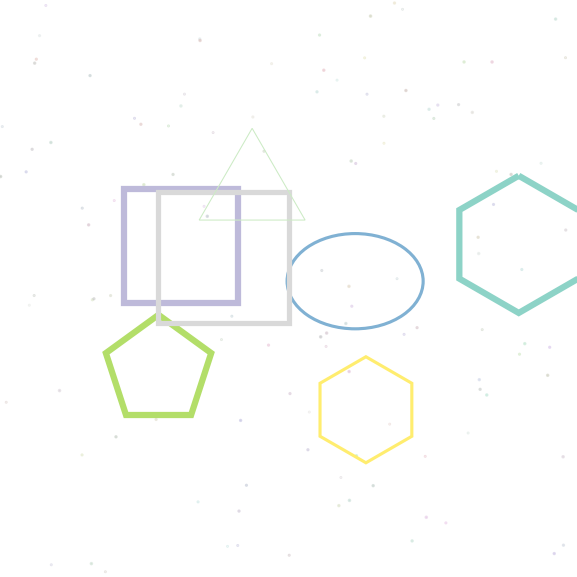[{"shape": "hexagon", "thickness": 3, "radius": 0.59, "center": [0.898, 0.576]}, {"shape": "square", "thickness": 3, "radius": 0.49, "center": [0.313, 0.574]}, {"shape": "oval", "thickness": 1.5, "radius": 0.59, "center": [0.615, 0.512]}, {"shape": "pentagon", "thickness": 3, "radius": 0.48, "center": [0.275, 0.358]}, {"shape": "square", "thickness": 2.5, "radius": 0.57, "center": [0.387, 0.553]}, {"shape": "triangle", "thickness": 0.5, "radius": 0.53, "center": [0.437, 0.671]}, {"shape": "hexagon", "thickness": 1.5, "radius": 0.46, "center": [0.634, 0.29]}]